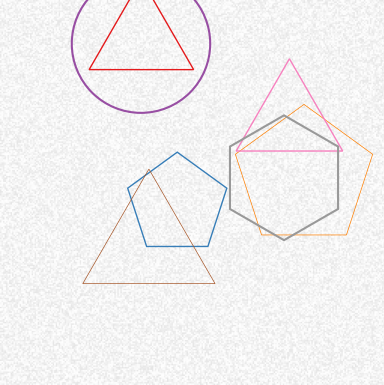[{"shape": "triangle", "thickness": 1, "radius": 0.78, "center": [0.367, 0.898]}, {"shape": "pentagon", "thickness": 1, "radius": 0.68, "center": [0.46, 0.469]}, {"shape": "circle", "thickness": 1.5, "radius": 0.9, "center": [0.366, 0.887]}, {"shape": "pentagon", "thickness": 0.5, "radius": 0.94, "center": [0.79, 0.541]}, {"shape": "triangle", "thickness": 0.5, "radius": 0.99, "center": [0.387, 0.362]}, {"shape": "triangle", "thickness": 1, "radius": 0.8, "center": [0.752, 0.688]}, {"shape": "hexagon", "thickness": 1.5, "radius": 0.81, "center": [0.738, 0.538]}]